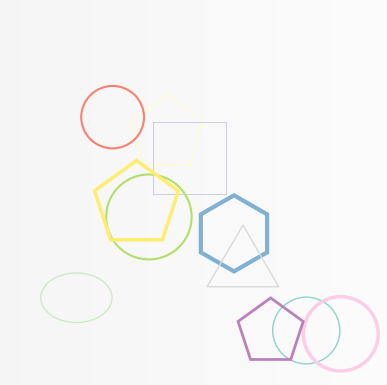[{"shape": "circle", "thickness": 1, "radius": 0.43, "center": [0.79, 0.142]}, {"shape": "pentagon", "thickness": 0.5, "radius": 0.5, "center": [0.432, 0.653]}, {"shape": "square", "thickness": 0.5, "radius": 0.47, "center": [0.49, 0.589]}, {"shape": "circle", "thickness": 1.5, "radius": 0.41, "center": [0.291, 0.696]}, {"shape": "hexagon", "thickness": 3, "radius": 0.49, "center": [0.604, 0.394]}, {"shape": "circle", "thickness": 1.5, "radius": 0.55, "center": [0.384, 0.437]}, {"shape": "circle", "thickness": 2.5, "radius": 0.48, "center": [0.879, 0.133]}, {"shape": "triangle", "thickness": 1, "radius": 0.53, "center": [0.627, 0.309]}, {"shape": "pentagon", "thickness": 2, "radius": 0.44, "center": [0.698, 0.138]}, {"shape": "oval", "thickness": 1, "radius": 0.46, "center": [0.197, 0.227]}, {"shape": "pentagon", "thickness": 2.5, "radius": 0.57, "center": [0.352, 0.469]}]